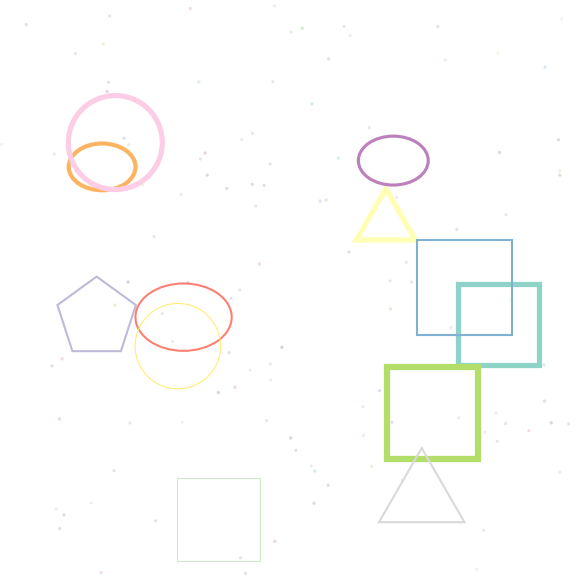[{"shape": "square", "thickness": 2.5, "radius": 0.35, "center": [0.863, 0.437]}, {"shape": "triangle", "thickness": 2.5, "radius": 0.3, "center": [0.668, 0.613]}, {"shape": "pentagon", "thickness": 1, "radius": 0.36, "center": [0.167, 0.449]}, {"shape": "oval", "thickness": 1, "radius": 0.42, "center": [0.318, 0.45]}, {"shape": "square", "thickness": 1, "radius": 0.41, "center": [0.804, 0.501]}, {"shape": "oval", "thickness": 2, "radius": 0.29, "center": [0.177, 0.71]}, {"shape": "square", "thickness": 3, "radius": 0.39, "center": [0.75, 0.284]}, {"shape": "circle", "thickness": 2.5, "radius": 0.41, "center": [0.2, 0.752]}, {"shape": "triangle", "thickness": 1, "radius": 0.43, "center": [0.73, 0.138]}, {"shape": "oval", "thickness": 1.5, "radius": 0.3, "center": [0.681, 0.721]}, {"shape": "square", "thickness": 0.5, "radius": 0.36, "center": [0.378, 0.1]}, {"shape": "circle", "thickness": 0.5, "radius": 0.37, "center": [0.308, 0.4]}]